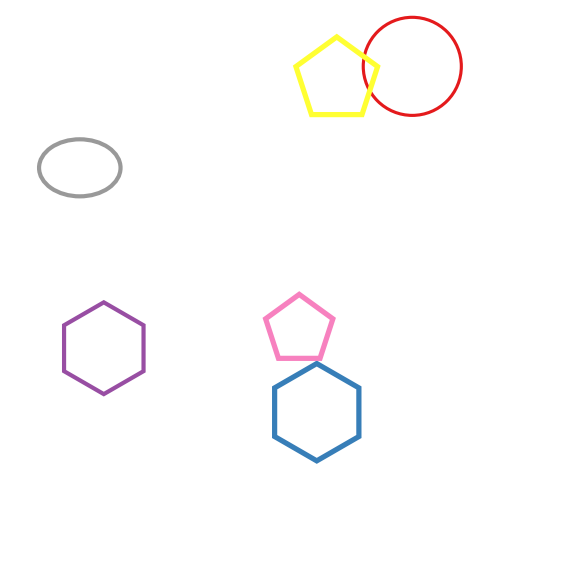[{"shape": "circle", "thickness": 1.5, "radius": 0.42, "center": [0.714, 0.884]}, {"shape": "hexagon", "thickness": 2.5, "radius": 0.42, "center": [0.548, 0.285]}, {"shape": "hexagon", "thickness": 2, "radius": 0.4, "center": [0.18, 0.396]}, {"shape": "pentagon", "thickness": 2.5, "radius": 0.37, "center": [0.583, 0.861]}, {"shape": "pentagon", "thickness": 2.5, "radius": 0.31, "center": [0.518, 0.428]}, {"shape": "oval", "thickness": 2, "radius": 0.35, "center": [0.138, 0.709]}]